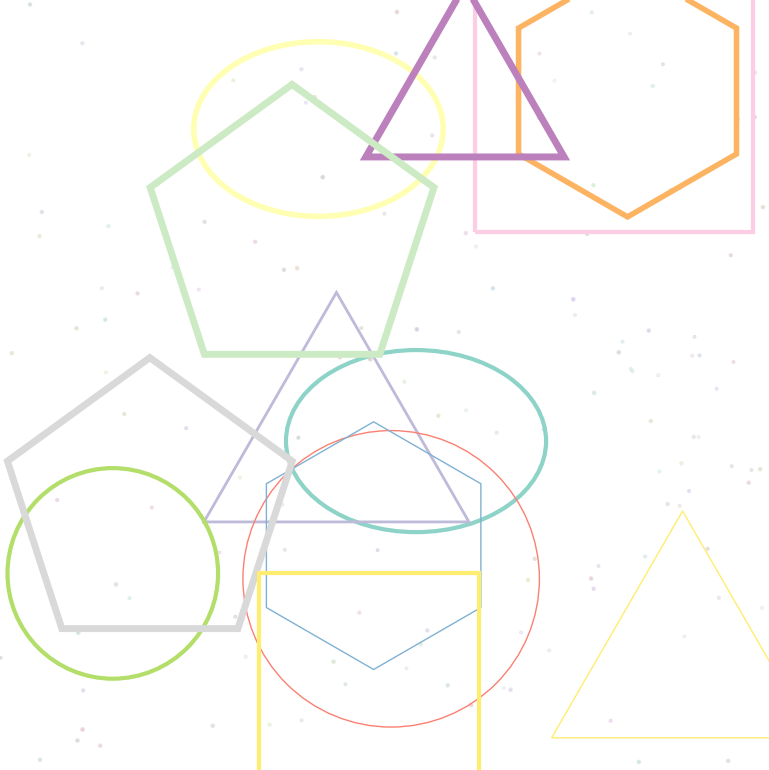[{"shape": "oval", "thickness": 1.5, "radius": 0.84, "center": [0.54, 0.427]}, {"shape": "oval", "thickness": 2, "radius": 0.81, "center": [0.414, 0.832]}, {"shape": "triangle", "thickness": 1, "radius": 0.99, "center": [0.437, 0.422]}, {"shape": "circle", "thickness": 0.5, "radius": 0.96, "center": [0.508, 0.248]}, {"shape": "hexagon", "thickness": 0.5, "radius": 0.8, "center": [0.485, 0.291]}, {"shape": "hexagon", "thickness": 2, "radius": 0.82, "center": [0.815, 0.882]}, {"shape": "circle", "thickness": 1.5, "radius": 0.68, "center": [0.146, 0.255]}, {"shape": "square", "thickness": 1.5, "radius": 0.9, "center": [0.797, 0.879]}, {"shape": "pentagon", "thickness": 2.5, "radius": 0.97, "center": [0.195, 0.341]}, {"shape": "triangle", "thickness": 2.5, "radius": 0.74, "center": [0.604, 0.871]}, {"shape": "pentagon", "thickness": 2.5, "radius": 0.97, "center": [0.379, 0.697]}, {"shape": "triangle", "thickness": 0.5, "radius": 0.98, "center": [0.886, 0.14]}, {"shape": "square", "thickness": 1.5, "radius": 0.71, "center": [0.479, 0.114]}]